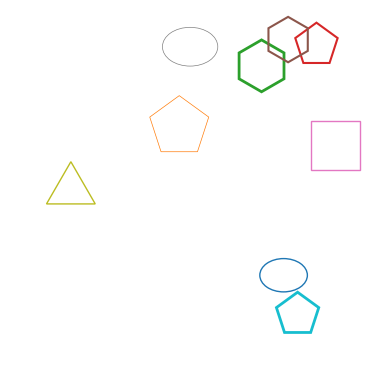[{"shape": "oval", "thickness": 1, "radius": 0.31, "center": [0.737, 0.285]}, {"shape": "pentagon", "thickness": 0.5, "radius": 0.4, "center": [0.466, 0.671]}, {"shape": "hexagon", "thickness": 2, "radius": 0.34, "center": [0.679, 0.829]}, {"shape": "pentagon", "thickness": 1.5, "radius": 0.29, "center": [0.822, 0.883]}, {"shape": "hexagon", "thickness": 1.5, "radius": 0.29, "center": [0.748, 0.897]}, {"shape": "square", "thickness": 1, "radius": 0.32, "center": [0.872, 0.622]}, {"shape": "oval", "thickness": 0.5, "radius": 0.36, "center": [0.494, 0.879]}, {"shape": "triangle", "thickness": 1, "radius": 0.37, "center": [0.184, 0.507]}, {"shape": "pentagon", "thickness": 2, "radius": 0.29, "center": [0.773, 0.183]}]